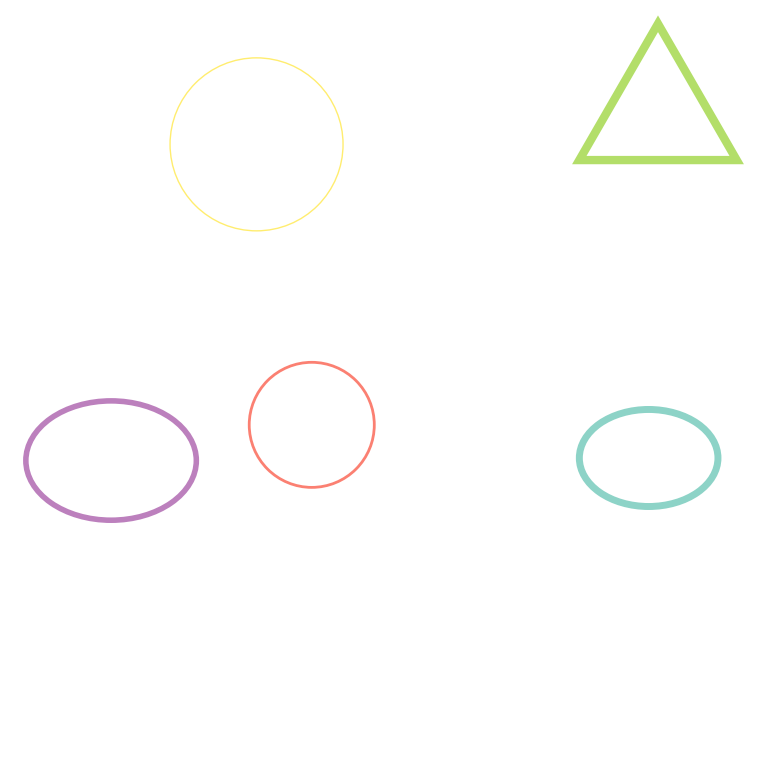[{"shape": "oval", "thickness": 2.5, "radius": 0.45, "center": [0.842, 0.405]}, {"shape": "circle", "thickness": 1, "radius": 0.41, "center": [0.405, 0.448]}, {"shape": "triangle", "thickness": 3, "radius": 0.59, "center": [0.855, 0.851]}, {"shape": "oval", "thickness": 2, "radius": 0.55, "center": [0.144, 0.402]}, {"shape": "circle", "thickness": 0.5, "radius": 0.56, "center": [0.333, 0.813]}]